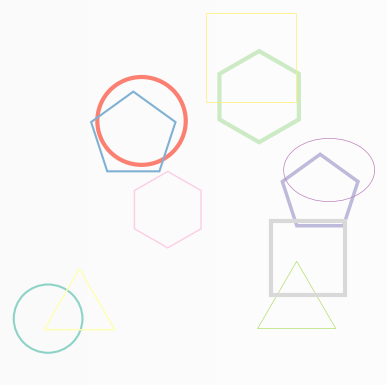[{"shape": "circle", "thickness": 1.5, "radius": 0.44, "center": [0.124, 0.172]}, {"shape": "triangle", "thickness": 1, "radius": 0.53, "center": [0.205, 0.196]}, {"shape": "pentagon", "thickness": 2.5, "radius": 0.51, "center": [0.826, 0.497]}, {"shape": "circle", "thickness": 3, "radius": 0.57, "center": [0.365, 0.686]}, {"shape": "pentagon", "thickness": 1.5, "radius": 0.57, "center": [0.344, 0.648]}, {"shape": "triangle", "thickness": 0.5, "radius": 0.58, "center": [0.766, 0.205]}, {"shape": "hexagon", "thickness": 1, "radius": 0.5, "center": [0.433, 0.455]}, {"shape": "square", "thickness": 3, "radius": 0.48, "center": [0.794, 0.33]}, {"shape": "oval", "thickness": 0.5, "radius": 0.59, "center": [0.849, 0.558]}, {"shape": "hexagon", "thickness": 3, "radius": 0.59, "center": [0.669, 0.749]}, {"shape": "square", "thickness": 0.5, "radius": 0.58, "center": [0.648, 0.851]}]